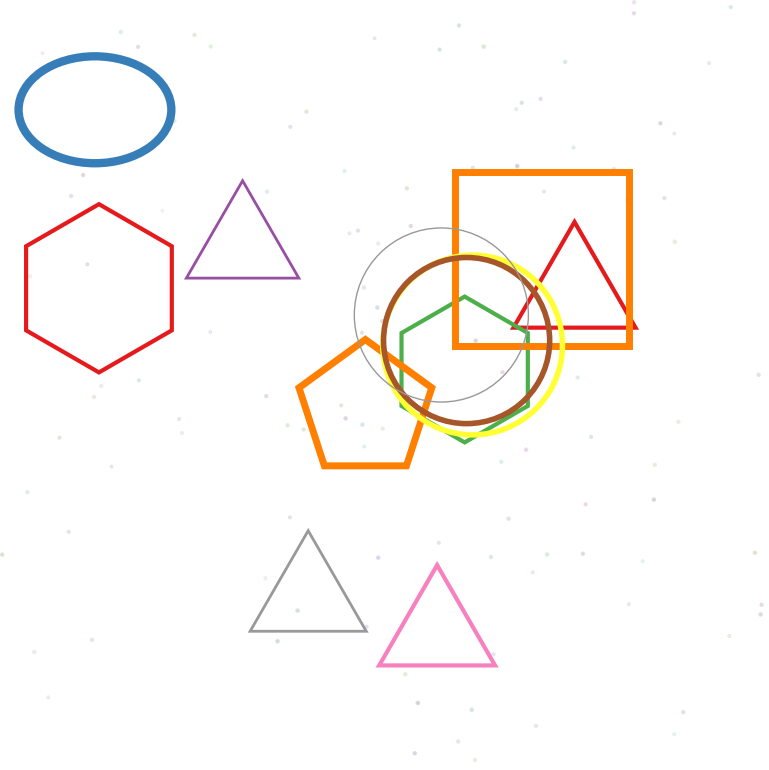[{"shape": "triangle", "thickness": 1.5, "radius": 0.46, "center": [0.746, 0.62]}, {"shape": "hexagon", "thickness": 1.5, "radius": 0.55, "center": [0.129, 0.626]}, {"shape": "oval", "thickness": 3, "radius": 0.5, "center": [0.123, 0.857]}, {"shape": "hexagon", "thickness": 1.5, "radius": 0.47, "center": [0.603, 0.52]}, {"shape": "triangle", "thickness": 1, "radius": 0.42, "center": [0.315, 0.681]}, {"shape": "square", "thickness": 2.5, "radius": 0.56, "center": [0.704, 0.663]}, {"shape": "pentagon", "thickness": 2.5, "radius": 0.45, "center": [0.475, 0.468]}, {"shape": "circle", "thickness": 2, "radius": 0.58, "center": [0.614, 0.552]}, {"shape": "circle", "thickness": 2, "radius": 0.54, "center": [0.606, 0.558]}, {"shape": "triangle", "thickness": 1.5, "radius": 0.43, "center": [0.568, 0.179]}, {"shape": "circle", "thickness": 0.5, "radius": 0.57, "center": [0.573, 0.591]}, {"shape": "triangle", "thickness": 1, "radius": 0.44, "center": [0.4, 0.224]}]